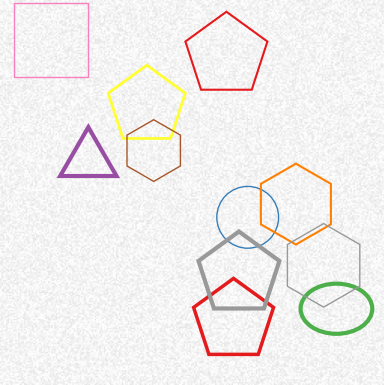[{"shape": "pentagon", "thickness": 2.5, "radius": 0.55, "center": [0.607, 0.168]}, {"shape": "pentagon", "thickness": 1.5, "radius": 0.56, "center": [0.588, 0.858]}, {"shape": "circle", "thickness": 1, "radius": 0.4, "center": [0.643, 0.436]}, {"shape": "oval", "thickness": 3, "radius": 0.47, "center": [0.874, 0.198]}, {"shape": "triangle", "thickness": 3, "radius": 0.42, "center": [0.229, 0.585]}, {"shape": "hexagon", "thickness": 1.5, "radius": 0.53, "center": [0.769, 0.47]}, {"shape": "pentagon", "thickness": 2, "radius": 0.53, "center": [0.381, 0.725]}, {"shape": "hexagon", "thickness": 1, "radius": 0.4, "center": [0.399, 0.609]}, {"shape": "square", "thickness": 1, "radius": 0.48, "center": [0.133, 0.895]}, {"shape": "pentagon", "thickness": 3, "radius": 0.55, "center": [0.621, 0.288]}, {"shape": "hexagon", "thickness": 1, "radius": 0.54, "center": [0.841, 0.311]}]